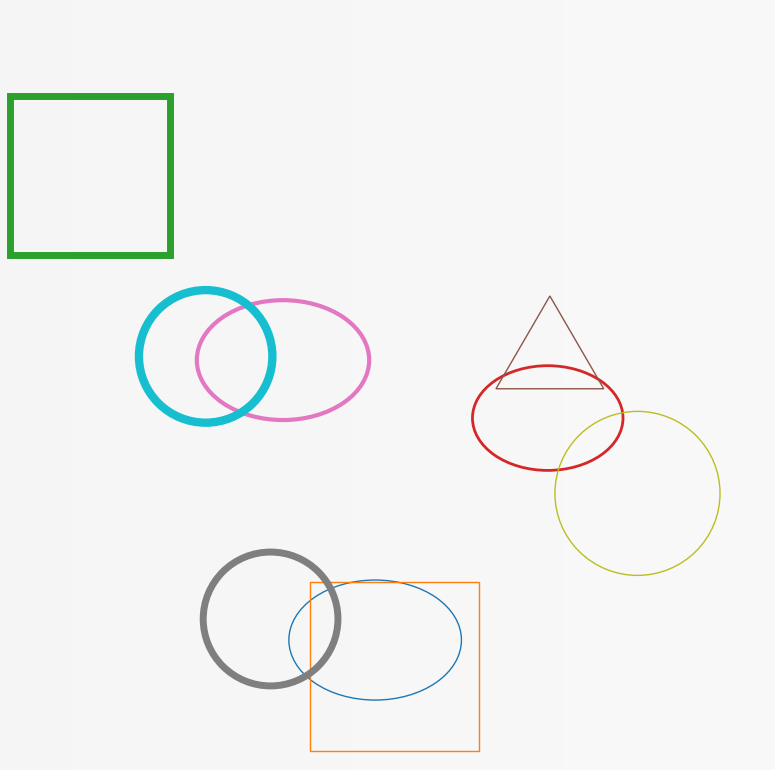[{"shape": "oval", "thickness": 0.5, "radius": 0.56, "center": [0.484, 0.169]}, {"shape": "square", "thickness": 0.5, "radius": 0.55, "center": [0.509, 0.134]}, {"shape": "square", "thickness": 2.5, "radius": 0.52, "center": [0.116, 0.772]}, {"shape": "oval", "thickness": 1, "radius": 0.49, "center": [0.707, 0.457]}, {"shape": "triangle", "thickness": 0.5, "radius": 0.4, "center": [0.71, 0.535]}, {"shape": "oval", "thickness": 1.5, "radius": 0.56, "center": [0.365, 0.532]}, {"shape": "circle", "thickness": 2.5, "radius": 0.43, "center": [0.349, 0.196]}, {"shape": "circle", "thickness": 0.5, "radius": 0.53, "center": [0.823, 0.359]}, {"shape": "circle", "thickness": 3, "radius": 0.43, "center": [0.265, 0.537]}]